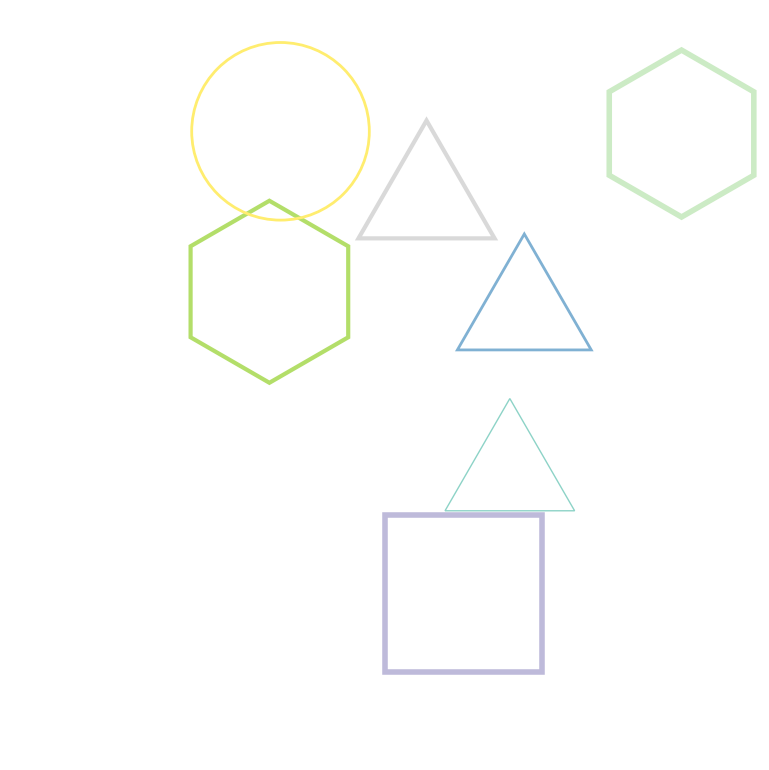[{"shape": "triangle", "thickness": 0.5, "radius": 0.49, "center": [0.662, 0.385]}, {"shape": "square", "thickness": 2, "radius": 0.51, "center": [0.602, 0.229]}, {"shape": "triangle", "thickness": 1, "radius": 0.5, "center": [0.681, 0.596]}, {"shape": "hexagon", "thickness": 1.5, "radius": 0.59, "center": [0.35, 0.621]}, {"shape": "triangle", "thickness": 1.5, "radius": 0.51, "center": [0.554, 0.741]}, {"shape": "hexagon", "thickness": 2, "radius": 0.54, "center": [0.885, 0.827]}, {"shape": "circle", "thickness": 1, "radius": 0.58, "center": [0.364, 0.829]}]